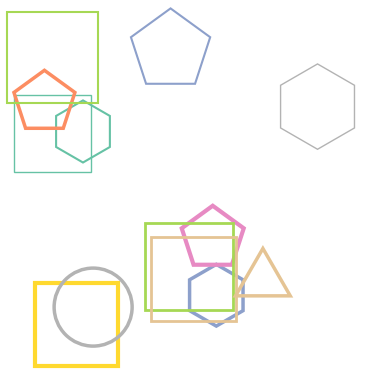[{"shape": "square", "thickness": 1, "radius": 0.5, "center": [0.137, 0.653]}, {"shape": "hexagon", "thickness": 1.5, "radius": 0.4, "center": [0.216, 0.659]}, {"shape": "pentagon", "thickness": 2.5, "radius": 0.42, "center": [0.115, 0.734]}, {"shape": "pentagon", "thickness": 1.5, "radius": 0.54, "center": [0.443, 0.87]}, {"shape": "hexagon", "thickness": 2.5, "radius": 0.4, "center": [0.562, 0.233]}, {"shape": "pentagon", "thickness": 3, "radius": 0.42, "center": [0.553, 0.381]}, {"shape": "square", "thickness": 2, "radius": 0.57, "center": [0.49, 0.308]}, {"shape": "square", "thickness": 1.5, "radius": 0.59, "center": [0.136, 0.85]}, {"shape": "square", "thickness": 3, "radius": 0.53, "center": [0.199, 0.157]}, {"shape": "triangle", "thickness": 2.5, "radius": 0.41, "center": [0.683, 0.273]}, {"shape": "square", "thickness": 2, "radius": 0.55, "center": [0.502, 0.275]}, {"shape": "circle", "thickness": 2.5, "radius": 0.51, "center": [0.242, 0.202]}, {"shape": "hexagon", "thickness": 1, "radius": 0.55, "center": [0.825, 0.723]}]